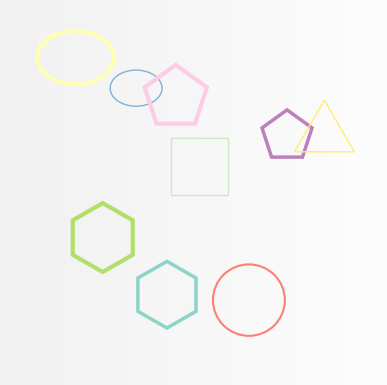[{"shape": "hexagon", "thickness": 2.5, "radius": 0.43, "center": [0.431, 0.235]}, {"shape": "oval", "thickness": 3, "radius": 0.49, "center": [0.195, 0.85]}, {"shape": "circle", "thickness": 1.5, "radius": 0.46, "center": [0.642, 0.22]}, {"shape": "oval", "thickness": 1, "radius": 0.33, "center": [0.351, 0.771]}, {"shape": "hexagon", "thickness": 3, "radius": 0.45, "center": [0.265, 0.383]}, {"shape": "pentagon", "thickness": 3, "radius": 0.42, "center": [0.454, 0.747]}, {"shape": "pentagon", "thickness": 2.5, "radius": 0.34, "center": [0.741, 0.647]}, {"shape": "square", "thickness": 1, "radius": 0.37, "center": [0.515, 0.567]}, {"shape": "triangle", "thickness": 1, "radius": 0.45, "center": [0.837, 0.65]}]